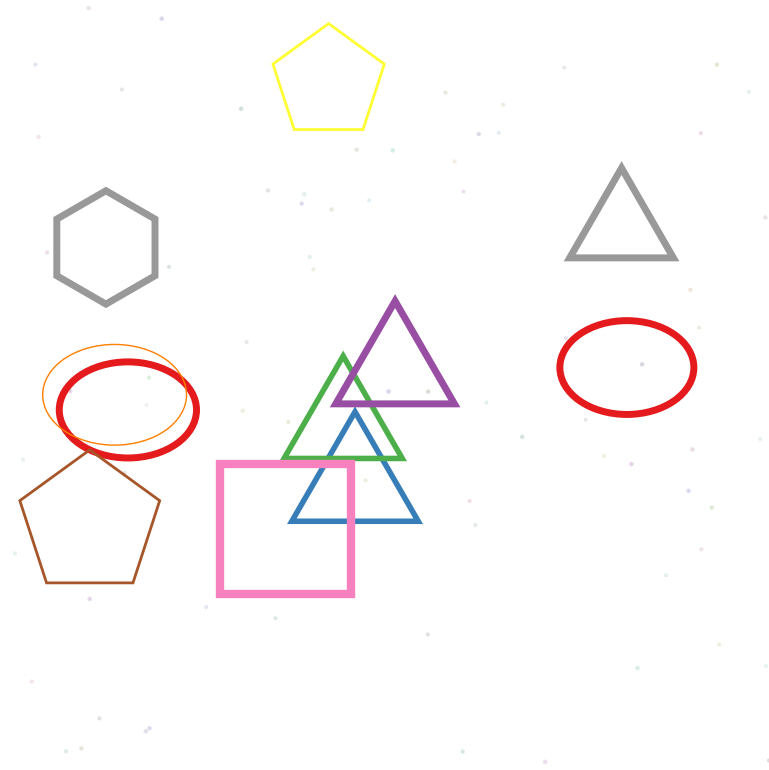[{"shape": "oval", "thickness": 2.5, "radius": 0.45, "center": [0.166, 0.468]}, {"shape": "oval", "thickness": 2.5, "radius": 0.44, "center": [0.814, 0.523]}, {"shape": "triangle", "thickness": 2, "radius": 0.47, "center": [0.461, 0.37]}, {"shape": "triangle", "thickness": 2, "radius": 0.44, "center": [0.446, 0.449]}, {"shape": "triangle", "thickness": 2.5, "radius": 0.45, "center": [0.513, 0.52]}, {"shape": "oval", "thickness": 0.5, "radius": 0.47, "center": [0.149, 0.487]}, {"shape": "pentagon", "thickness": 1, "radius": 0.38, "center": [0.427, 0.893]}, {"shape": "pentagon", "thickness": 1, "radius": 0.48, "center": [0.117, 0.32]}, {"shape": "square", "thickness": 3, "radius": 0.42, "center": [0.371, 0.313]}, {"shape": "triangle", "thickness": 2.5, "radius": 0.39, "center": [0.807, 0.704]}, {"shape": "hexagon", "thickness": 2.5, "radius": 0.37, "center": [0.138, 0.679]}]